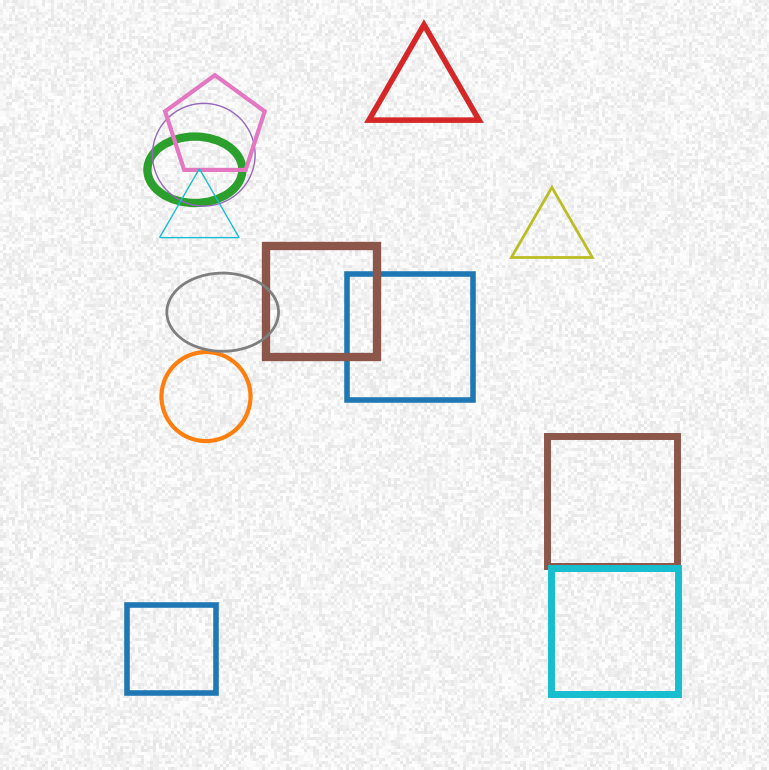[{"shape": "square", "thickness": 2, "radius": 0.41, "center": [0.533, 0.562]}, {"shape": "square", "thickness": 2, "radius": 0.29, "center": [0.223, 0.157]}, {"shape": "circle", "thickness": 1.5, "radius": 0.29, "center": [0.268, 0.485]}, {"shape": "oval", "thickness": 3, "radius": 0.31, "center": [0.253, 0.78]}, {"shape": "triangle", "thickness": 2, "radius": 0.41, "center": [0.551, 0.885]}, {"shape": "circle", "thickness": 0.5, "radius": 0.33, "center": [0.265, 0.799]}, {"shape": "square", "thickness": 2.5, "radius": 0.42, "center": [0.795, 0.35]}, {"shape": "square", "thickness": 3, "radius": 0.36, "center": [0.417, 0.609]}, {"shape": "pentagon", "thickness": 1.5, "radius": 0.34, "center": [0.279, 0.834]}, {"shape": "oval", "thickness": 1, "radius": 0.36, "center": [0.289, 0.595]}, {"shape": "triangle", "thickness": 1, "radius": 0.3, "center": [0.717, 0.696]}, {"shape": "square", "thickness": 2.5, "radius": 0.41, "center": [0.798, 0.181]}, {"shape": "triangle", "thickness": 0.5, "radius": 0.3, "center": [0.259, 0.721]}]